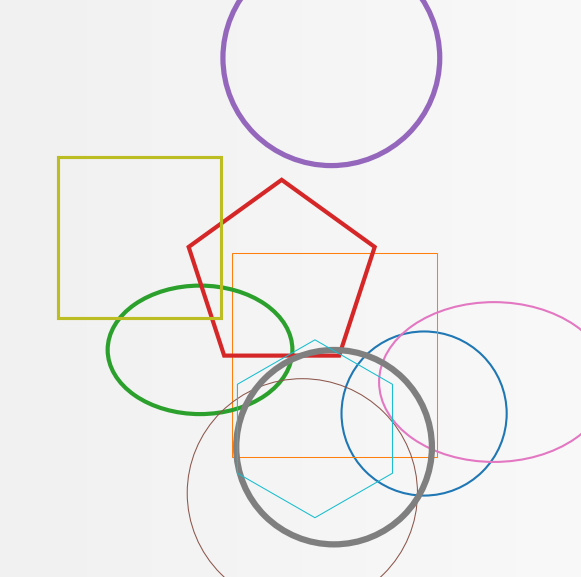[{"shape": "circle", "thickness": 1, "radius": 0.71, "center": [0.73, 0.283]}, {"shape": "square", "thickness": 0.5, "radius": 0.88, "center": [0.576, 0.385]}, {"shape": "oval", "thickness": 2, "radius": 0.79, "center": [0.344, 0.393]}, {"shape": "pentagon", "thickness": 2, "radius": 0.84, "center": [0.485, 0.519]}, {"shape": "circle", "thickness": 2.5, "radius": 0.93, "center": [0.57, 0.899]}, {"shape": "circle", "thickness": 0.5, "radius": 0.99, "center": [0.52, 0.145]}, {"shape": "oval", "thickness": 1, "radius": 0.99, "center": [0.85, 0.338]}, {"shape": "circle", "thickness": 3, "radius": 0.84, "center": [0.575, 0.225]}, {"shape": "square", "thickness": 1.5, "radius": 0.7, "center": [0.24, 0.588]}, {"shape": "hexagon", "thickness": 0.5, "radius": 0.77, "center": [0.542, 0.257]}]